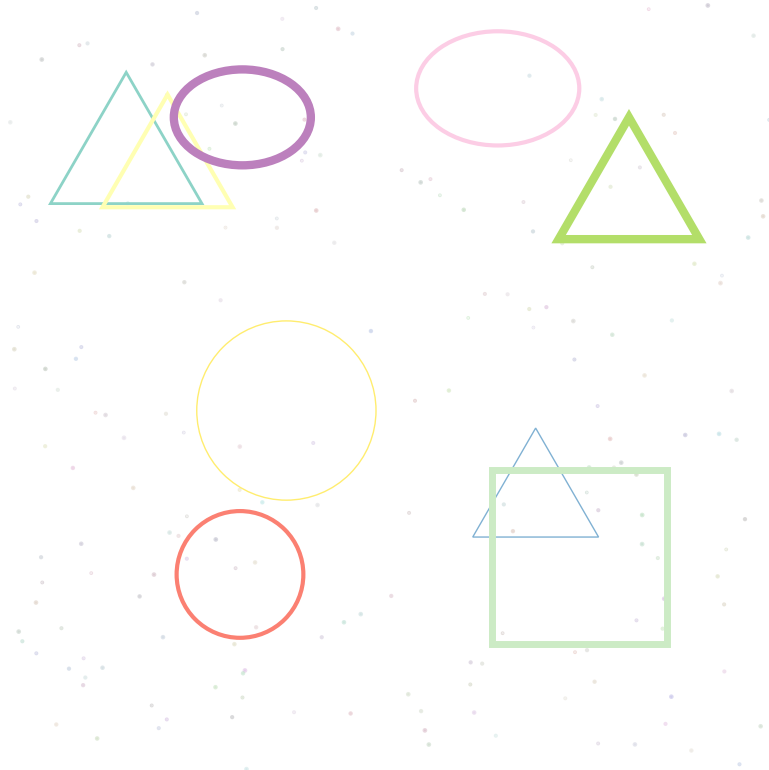[{"shape": "triangle", "thickness": 1, "radius": 0.57, "center": [0.164, 0.792]}, {"shape": "triangle", "thickness": 1.5, "radius": 0.49, "center": [0.218, 0.78]}, {"shape": "circle", "thickness": 1.5, "radius": 0.41, "center": [0.312, 0.254]}, {"shape": "triangle", "thickness": 0.5, "radius": 0.47, "center": [0.696, 0.35]}, {"shape": "triangle", "thickness": 3, "radius": 0.53, "center": [0.817, 0.742]}, {"shape": "oval", "thickness": 1.5, "radius": 0.53, "center": [0.646, 0.885]}, {"shape": "oval", "thickness": 3, "radius": 0.44, "center": [0.315, 0.848]}, {"shape": "square", "thickness": 2.5, "radius": 0.57, "center": [0.753, 0.276]}, {"shape": "circle", "thickness": 0.5, "radius": 0.58, "center": [0.372, 0.467]}]